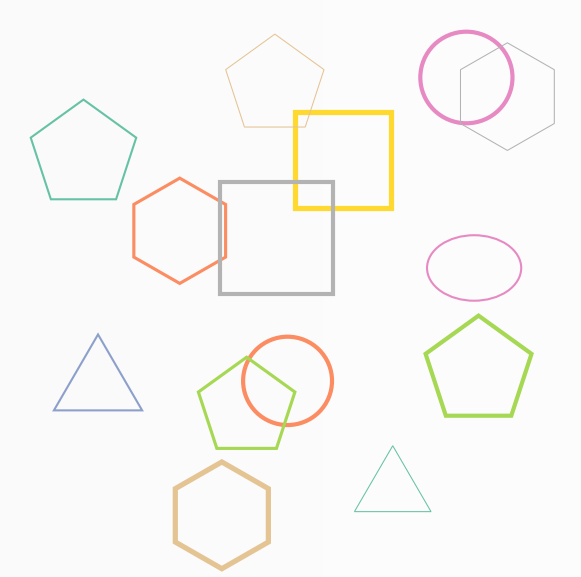[{"shape": "pentagon", "thickness": 1, "radius": 0.48, "center": [0.144, 0.731]}, {"shape": "triangle", "thickness": 0.5, "radius": 0.38, "center": [0.676, 0.151]}, {"shape": "hexagon", "thickness": 1.5, "radius": 0.46, "center": [0.309, 0.6]}, {"shape": "circle", "thickness": 2, "radius": 0.38, "center": [0.495, 0.34]}, {"shape": "triangle", "thickness": 1, "radius": 0.44, "center": [0.169, 0.332]}, {"shape": "circle", "thickness": 2, "radius": 0.4, "center": [0.802, 0.865]}, {"shape": "oval", "thickness": 1, "radius": 0.41, "center": [0.816, 0.535]}, {"shape": "pentagon", "thickness": 1.5, "radius": 0.44, "center": [0.424, 0.293]}, {"shape": "pentagon", "thickness": 2, "radius": 0.48, "center": [0.823, 0.357]}, {"shape": "square", "thickness": 2.5, "radius": 0.42, "center": [0.59, 0.723]}, {"shape": "pentagon", "thickness": 0.5, "radius": 0.44, "center": [0.473, 0.851]}, {"shape": "hexagon", "thickness": 2.5, "radius": 0.46, "center": [0.382, 0.107]}, {"shape": "hexagon", "thickness": 0.5, "radius": 0.47, "center": [0.873, 0.832]}, {"shape": "square", "thickness": 2, "radius": 0.49, "center": [0.476, 0.587]}]